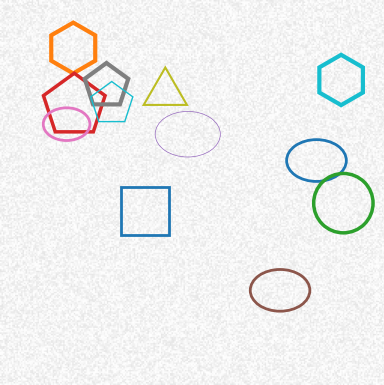[{"shape": "square", "thickness": 2, "radius": 0.31, "center": [0.377, 0.452]}, {"shape": "oval", "thickness": 2, "radius": 0.39, "center": [0.822, 0.583]}, {"shape": "hexagon", "thickness": 3, "radius": 0.33, "center": [0.19, 0.875]}, {"shape": "circle", "thickness": 2.5, "radius": 0.39, "center": [0.892, 0.472]}, {"shape": "pentagon", "thickness": 2.5, "radius": 0.42, "center": [0.193, 0.726]}, {"shape": "oval", "thickness": 0.5, "radius": 0.42, "center": [0.488, 0.651]}, {"shape": "oval", "thickness": 2, "radius": 0.39, "center": [0.727, 0.246]}, {"shape": "oval", "thickness": 2, "radius": 0.3, "center": [0.173, 0.677]}, {"shape": "pentagon", "thickness": 3, "radius": 0.3, "center": [0.277, 0.777]}, {"shape": "triangle", "thickness": 1.5, "radius": 0.32, "center": [0.429, 0.76]}, {"shape": "pentagon", "thickness": 1, "radius": 0.29, "center": [0.29, 0.731]}, {"shape": "hexagon", "thickness": 3, "radius": 0.33, "center": [0.886, 0.792]}]